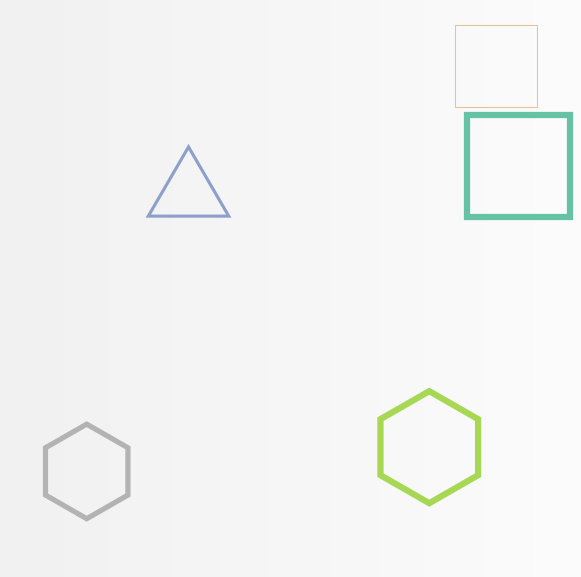[{"shape": "square", "thickness": 3, "radius": 0.44, "center": [0.892, 0.712]}, {"shape": "triangle", "thickness": 1.5, "radius": 0.4, "center": [0.324, 0.665]}, {"shape": "hexagon", "thickness": 3, "radius": 0.48, "center": [0.739, 0.225]}, {"shape": "square", "thickness": 0.5, "radius": 0.35, "center": [0.854, 0.885]}, {"shape": "hexagon", "thickness": 2.5, "radius": 0.41, "center": [0.149, 0.183]}]